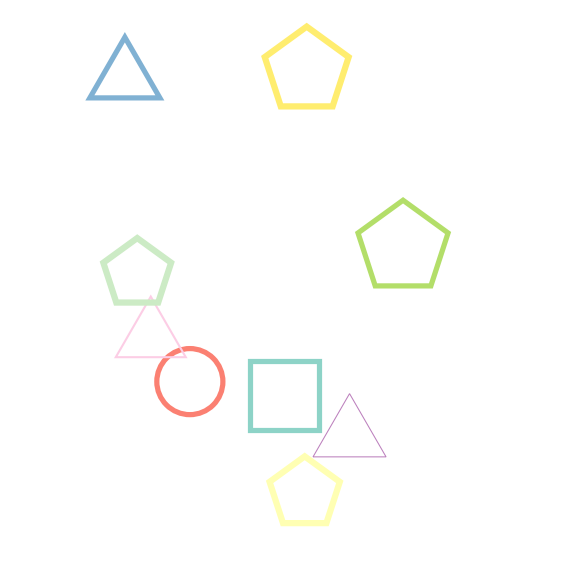[{"shape": "square", "thickness": 2.5, "radius": 0.3, "center": [0.493, 0.315]}, {"shape": "pentagon", "thickness": 3, "radius": 0.32, "center": [0.528, 0.145]}, {"shape": "circle", "thickness": 2.5, "radius": 0.29, "center": [0.329, 0.338]}, {"shape": "triangle", "thickness": 2.5, "radius": 0.35, "center": [0.216, 0.865]}, {"shape": "pentagon", "thickness": 2.5, "radius": 0.41, "center": [0.698, 0.57]}, {"shape": "triangle", "thickness": 1, "radius": 0.35, "center": [0.261, 0.416]}, {"shape": "triangle", "thickness": 0.5, "radius": 0.37, "center": [0.605, 0.245]}, {"shape": "pentagon", "thickness": 3, "radius": 0.31, "center": [0.238, 0.525]}, {"shape": "pentagon", "thickness": 3, "radius": 0.38, "center": [0.531, 0.877]}]